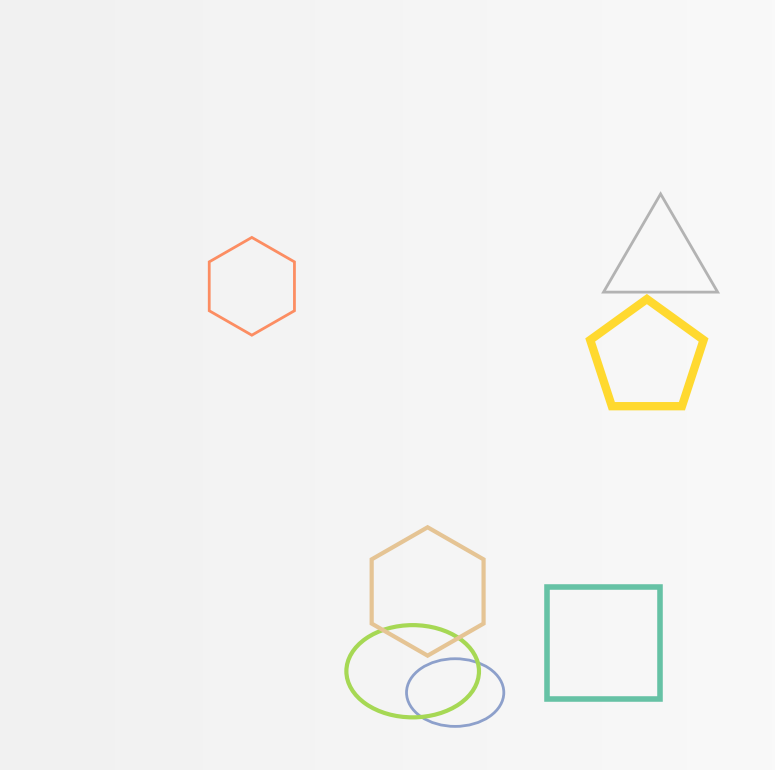[{"shape": "square", "thickness": 2, "radius": 0.36, "center": [0.779, 0.165]}, {"shape": "hexagon", "thickness": 1, "radius": 0.32, "center": [0.325, 0.628]}, {"shape": "oval", "thickness": 1, "radius": 0.31, "center": [0.587, 0.101]}, {"shape": "oval", "thickness": 1.5, "radius": 0.43, "center": [0.532, 0.128]}, {"shape": "pentagon", "thickness": 3, "radius": 0.38, "center": [0.835, 0.535]}, {"shape": "hexagon", "thickness": 1.5, "radius": 0.42, "center": [0.552, 0.232]}, {"shape": "triangle", "thickness": 1, "radius": 0.43, "center": [0.852, 0.663]}]